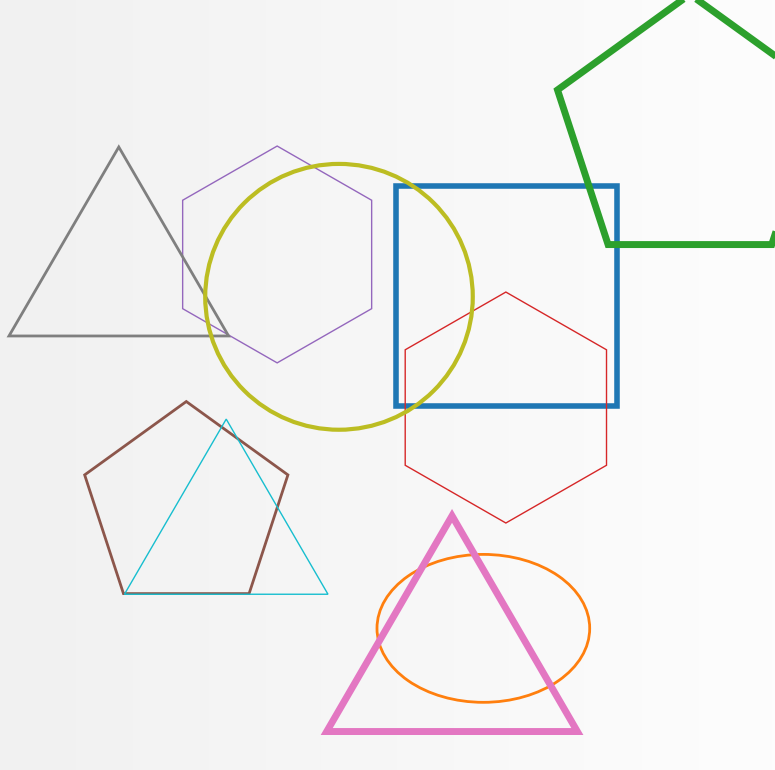[{"shape": "square", "thickness": 2, "radius": 0.71, "center": [0.654, 0.615]}, {"shape": "oval", "thickness": 1, "radius": 0.69, "center": [0.624, 0.184]}, {"shape": "pentagon", "thickness": 2.5, "radius": 0.9, "center": [0.89, 0.828]}, {"shape": "hexagon", "thickness": 0.5, "radius": 0.75, "center": [0.653, 0.471]}, {"shape": "hexagon", "thickness": 0.5, "radius": 0.7, "center": [0.358, 0.67]}, {"shape": "pentagon", "thickness": 1, "radius": 0.69, "center": [0.24, 0.341]}, {"shape": "triangle", "thickness": 2.5, "radius": 0.93, "center": [0.583, 0.143]}, {"shape": "triangle", "thickness": 1, "radius": 0.82, "center": [0.153, 0.645]}, {"shape": "circle", "thickness": 1.5, "radius": 0.86, "center": [0.437, 0.615]}, {"shape": "triangle", "thickness": 0.5, "radius": 0.76, "center": [0.292, 0.304]}]